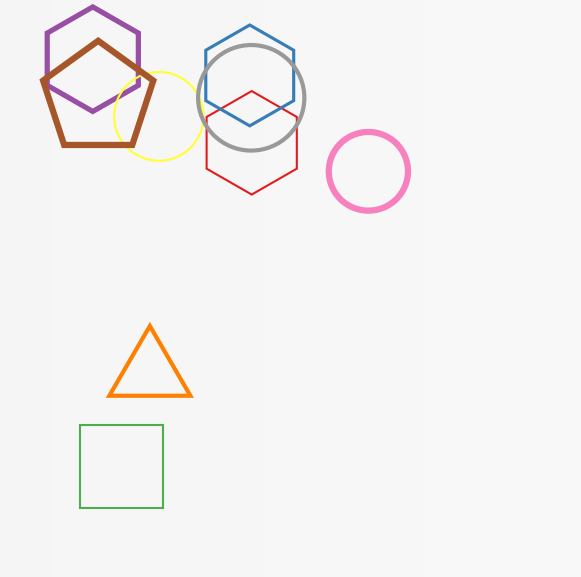[{"shape": "hexagon", "thickness": 1, "radius": 0.45, "center": [0.433, 0.752]}, {"shape": "hexagon", "thickness": 1.5, "radius": 0.44, "center": [0.43, 0.869]}, {"shape": "square", "thickness": 1, "radius": 0.36, "center": [0.209, 0.192]}, {"shape": "hexagon", "thickness": 2.5, "radius": 0.45, "center": [0.16, 0.897]}, {"shape": "triangle", "thickness": 2, "radius": 0.4, "center": [0.258, 0.354]}, {"shape": "circle", "thickness": 1, "radius": 0.38, "center": [0.273, 0.798]}, {"shape": "pentagon", "thickness": 3, "radius": 0.5, "center": [0.169, 0.829]}, {"shape": "circle", "thickness": 3, "radius": 0.34, "center": [0.634, 0.702]}, {"shape": "circle", "thickness": 2, "radius": 0.46, "center": [0.432, 0.83]}]